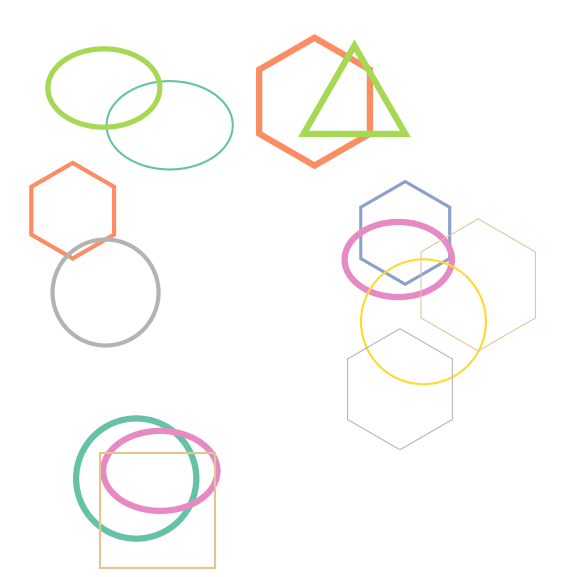[{"shape": "oval", "thickness": 1, "radius": 0.55, "center": [0.294, 0.782]}, {"shape": "circle", "thickness": 3, "radius": 0.52, "center": [0.236, 0.17]}, {"shape": "hexagon", "thickness": 2, "radius": 0.41, "center": [0.126, 0.634]}, {"shape": "hexagon", "thickness": 3, "radius": 0.55, "center": [0.545, 0.823]}, {"shape": "hexagon", "thickness": 1.5, "radius": 0.44, "center": [0.702, 0.596]}, {"shape": "oval", "thickness": 3, "radius": 0.49, "center": [0.278, 0.184]}, {"shape": "oval", "thickness": 3, "radius": 0.46, "center": [0.69, 0.55]}, {"shape": "oval", "thickness": 2.5, "radius": 0.48, "center": [0.18, 0.847]}, {"shape": "triangle", "thickness": 3, "radius": 0.51, "center": [0.614, 0.818]}, {"shape": "circle", "thickness": 1, "radius": 0.54, "center": [0.733, 0.442]}, {"shape": "hexagon", "thickness": 0.5, "radius": 0.57, "center": [0.828, 0.506]}, {"shape": "square", "thickness": 1, "radius": 0.5, "center": [0.273, 0.115]}, {"shape": "circle", "thickness": 2, "radius": 0.46, "center": [0.183, 0.493]}, {"shape": "hexagon", "thickness": 0.5, "radius": 0.52, "center": [0.693, 0.325]}]